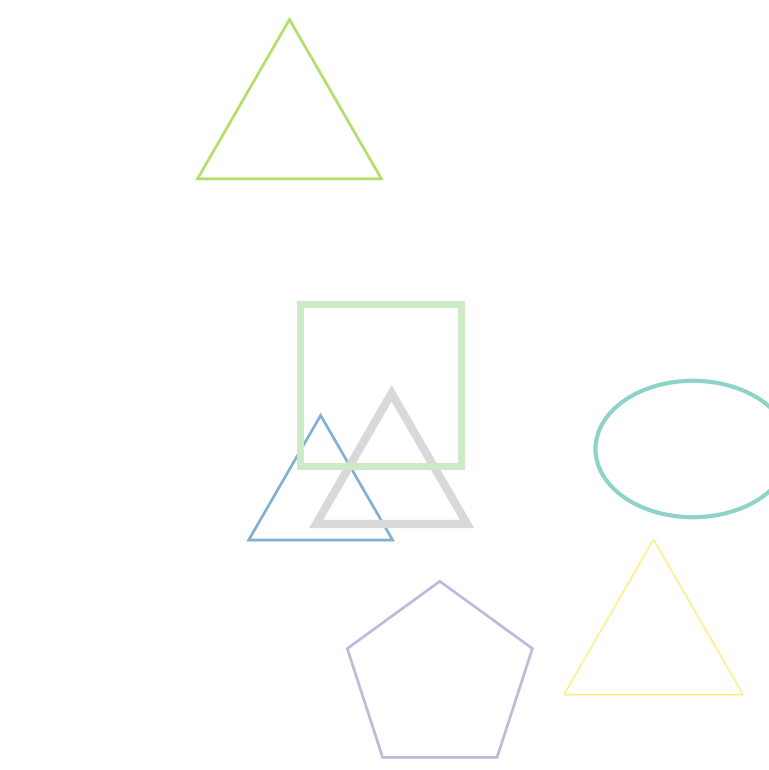[{"shape": "oval", "thickness": 1.5, "radius": 0.63, "center": [0.9, 0.417]}, {"shape": "pentagon", "thickness": 1, "radius": 0.63, "center": [0.571, 0.119]}, {"shape": "triangle", "thickness": 1, "radius": 0.54, "center": [0.416, 0.353]}, {"shape": "triangle", "thickness": 1, "radius": 0.69, "center": [0.376, 0.837]}, {"shape": "triangle", "thickness": 3, "radius": 0.57, "center": [0.509, 0.376]}, {"shape": "square", "thickness": 2.5, "radius": 0.52, "center": [0.494, 0.5]}, {"shape": "triangle", "thickness": 0.5, "radius": 0.67, "center": [0.849, 0.165]}]